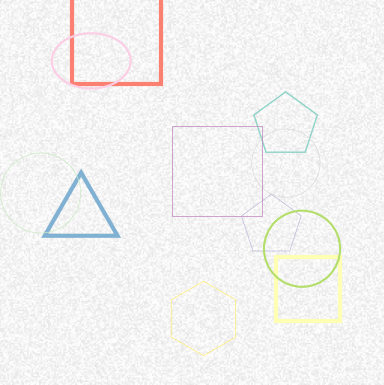[{"shape": "pentagon", "thickness": 1, "radius": 0.43, "center": [0.742, 0.675]}, {"shape": "square", "thickness": 3, "radius": 0.42, "center": [0.8, 0.249]}, {"shape": "pentagon", "thickness": 0.5, "radius": 0.41, "center": [0.705, 0.414]}, {"shape": "square", "thickness": 3, "radius": 0.58, "center": [0.303, 0.897]}, {"shape": "triangle", "thickness": 3, "radius": 0.55, "center": [0.211, 0.442]}, {"shape": "circle", "thickness": 1.5, "radius": 0.49, "center": [0.785, 0.354]}, {"shape": "oval", "thickness": 1.5, "radius": 0.51, "center": [0.237, 0.842]}, {"shape": "circle", "thickness": 0.5, "radius": 0.44, "center": [0.743, 0.576]}, {"shape": "square", "thickness": 0.5, "radius": 0.59, "center": [0.563, 0.556]}, {"shape": "circle", "thickness": 0.5, "radius": 0.52, "center": [0.106, 0.499]}, {"shape": "hexagon", "thickness": 0.5, "radius": 0.48, "center": [0.529, 0.173]}]